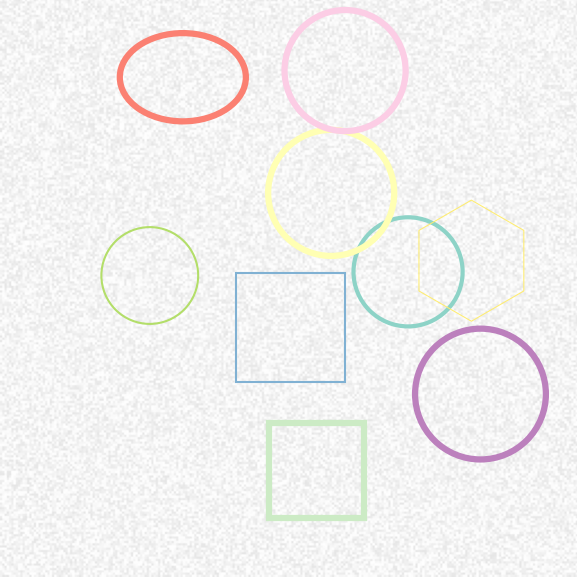[{"shape": "circle", "thickness": 2, "radius": 0.47, "center": [0.707, 0.528]}, {"shape": "circle", "thickness": 3, "radius": 0.55, "center": [0.573, 0.665]}, {"shape": "oval", "thickness": 3, "radius": 0.55, "center": [0.317, 0.865]}, {"shape": "square", "thickness": 1, "radius": 0.47, "center": [0.503, 0.432]}, {"shape": "circle", "thickness": 1, "radius": 0.42, "center": [0.259, 0.522]}, {"shape": "circle", "thickness": 3, "radius": 0.52, "center": [0.598, 0.877]}, {"shape": "circle", "thickness": 3, "radius": 0.57, "center": [0.832, 0.317]}, {"shape": "square", "thickness": 3, "radius": 0.41, "center": [0.548, 0.185]}, {"shape": "hexagon", "thickness": 0.5, "radius": 0.52, "center": [0.816, 0.548]}]